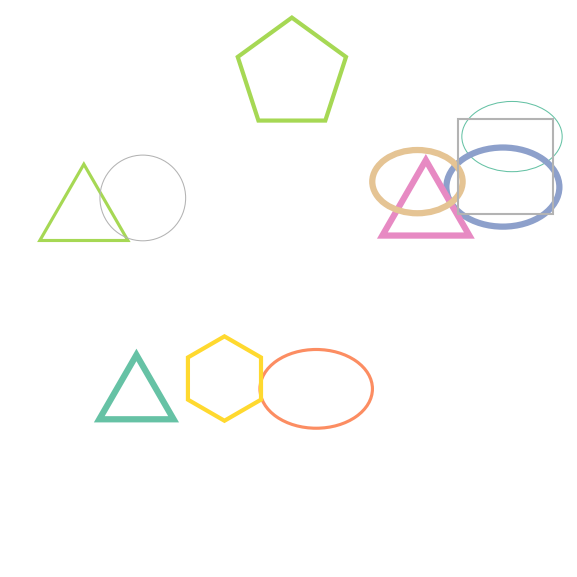[{"shape": "oval", "thickness": 0.5, "radius": 0.43, "center": [0.887, 0.763]}, {"shape": "triangle", "thickness": 3, "radius": 0.37, "center": [0.236, 0.31]}, {"shape": "oval", "thickness": 1.5, "radius": 0.49, "center": [0.548, 0.326]}, {"shape": "oval", "thickness": 3, "radius": 0.49, "center": [0.871, 0.675]}, {"shape": "triangle", "thickness": 3, "radius": 0.43, "center": [0.737, 0.635]}, {"shape": "pentagon", "thickness": 2, "radius": 0.49, "center": [0.505, 0.87]}, {"shape": "triangle", "thickness": 1.5, "radius": 0.44, "center": [0.145, 0.627]}, {"shape": "hexagon", "thickness": 2, "radius": 0.37, "center": [0.389, 0.344]}, {"shape": "oval", "thickness": 3, "radius": 0.39, "center": [0.723, 0.685]}, {"shape": "square", "thickness": 1, "radius": 0.41, "center": [0.875, 0.711]}, {"shape": "circle", "thickness": 0.5, "radius": 0.37, "center": [0.247, 0.656]}]